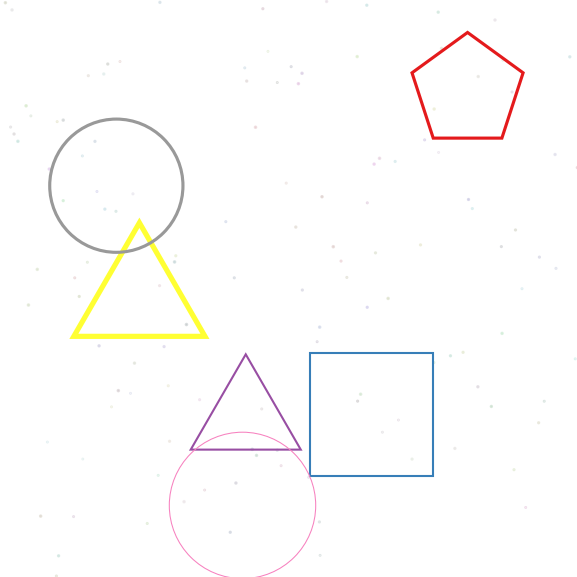[{"shape": "pentagon", "thickness": 1.5, "radius": 0.51, "center": [0.81, 0.842]}, {"shape": "square", "thickness": 1, "radius": 0.53, "center": [0.644, 0.281]}, {"shape": "triangle", "thickness": 1, "radius": 0.55, "center": [0.426, 0.276]}, {"shape": "triangle", "thickness": 2.5, "radius": 0.66, "center": [0.241, 0.482]}, {"shape": "circle", "thickness": 0.5, "radius": 0.63, "center": [0.42, 0.124]}, {"shape": "circle", "thickness": 1.5, "radius": 0.58, "center": [0.201, 0.678]}]